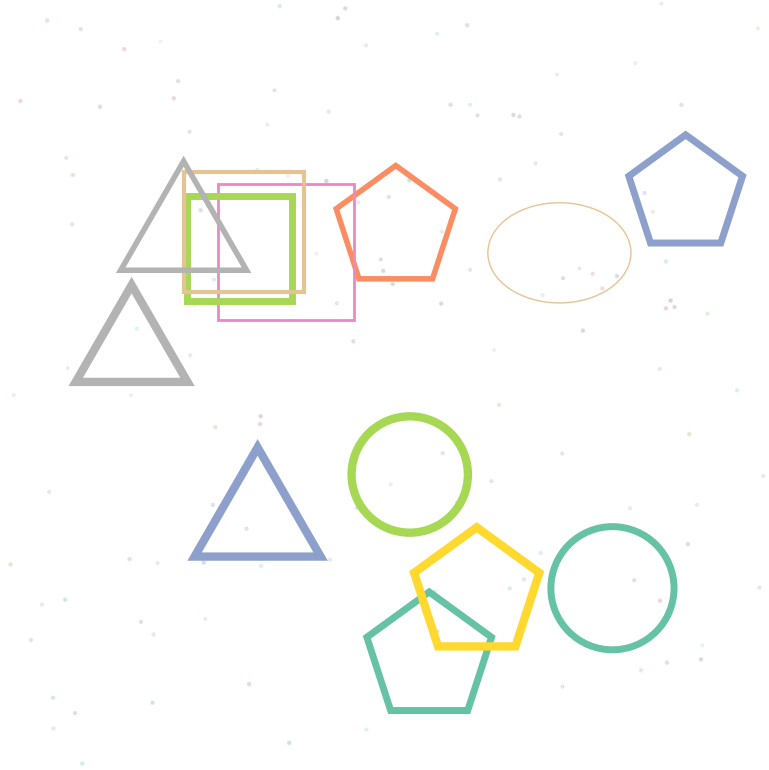[{"shape": "circle", "thickness": 2.5, "radius": 0.4, "center": [0.795, 0.236]}, {"shape": "pentagon", "thickness": 2.5, "radius": 0.43, "center": [0.557, 0.146]}, {"shape": "pentagon", "thickness": 2, "radius": 0.41, "center": [0.514, 0.704]}, {"shape": "triangle", "thickness": 3, "radius": 0.47, "center": [0.335, 0.324]}, {"shape": "pentagon", "thickness": 2.5, "radius": 0.39, "center": [0.89, 0.747]}, {"shape": "square", "thickness": 1, "radius": 0.44, "center": [0.372, 0.672]}, {"shape": "square", "thickness": 2.5, "radius": 0.34, "center": [0.311, 0.677]}, {"shape": "circle", "thickness": 3, "radius": 0.38, "center": [0.532, 0.384]}, {"shape": "pentagon", "thickness": 3, "radius": 0.43, "center": [0.619, 0.23]}, {"shape": "oval", "thickness": 0.5, "radius": 0.46, "center": [0.726, 0.672]}, {"shape": "square", "thickness": 1.5, "radius": 0.39, "center": [0.316, 0.699]}, {"shape": "triangle", "thickness": 2, "radius": 0.47, "center": [0.238, 0.696]}, {"shape": "triangle", "thickness": 3, "radius": 0.42, "center": [0.171, 0.546]}]